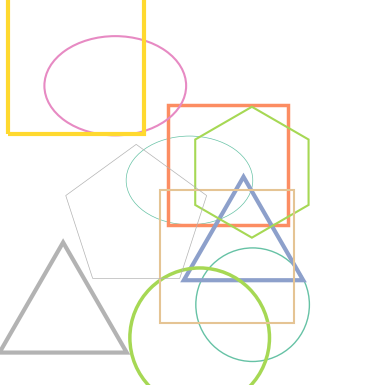[{"shape": "oval", "thickness": 0.5, "radius": 0.82, "center": [0.492, 0.532]}, {"shape": "circle", "thickness": 1, "radius": 0.74, "center": [0.656, 0.209]}, {"shape": "square", "thickness": 2.5, "radius": 0.78, "center": [0.591, 0.57]}, {"shape": "triangle", "thickness": 3, "radius": 0.9, "center": [0.632, 0.362]}, {"shape": "oval", "thickness": 1.5, "radius": 0.92, "center": [0.299, 0.777]}, {"shape": "circle", "thickness": 2.5, "radius": 0.91, "center": [0.519, 0.123]}, {"shape": "hexagon", "thickness": 1.5, "radius": 0.85, "center": [0.654, 0.553]}, {"shape": "square", "thickness": 3, "radius": 0.88, "center": [0.197, 0.828]}, {"shape": "square", "thickness": 1.5, "radius": 0.87, "center": [0.59, 0.333]}, {"shape": "triangle", "thickness": 3, "radius": 0.95, "center": [0.164, 0.18]}, {"shape": "pentagon", "thickness": 0.5, "radius": 0.96, "center": [0.354, 0.433]}]